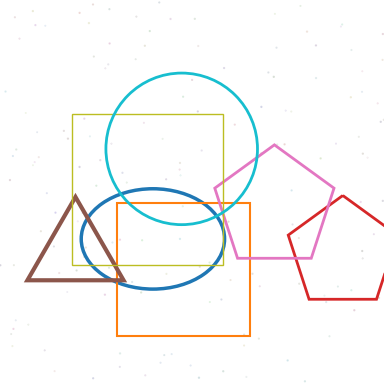[{"shape": "oval", "thickness": 2.5, "radius": 0.93, "center": [0.397, 0.379]}, {"shape": "square", "thickness": 1.5, "radius": 0.86, "center": [0.476, 0.3]}, {"shape": "pentagon", "thickness": 2, "radius": 0.74, "center": [0.89, 0.343]}, {"shape": "triangle", "thickness": 3, "radius": 0.72, "center": [0.196, 0.344]}, {"shape": "pentagon", "thickness": 2, "radius": 0.81, "center": [0.713, 0.461]}, {"shape": "square", "thickness": 1, "radius": 0.98, "center": [0.383, 0.507]}, {"shape": "circle", "thickness": 2, "radius": 0.98, "center": [0.472, 0.613]}]